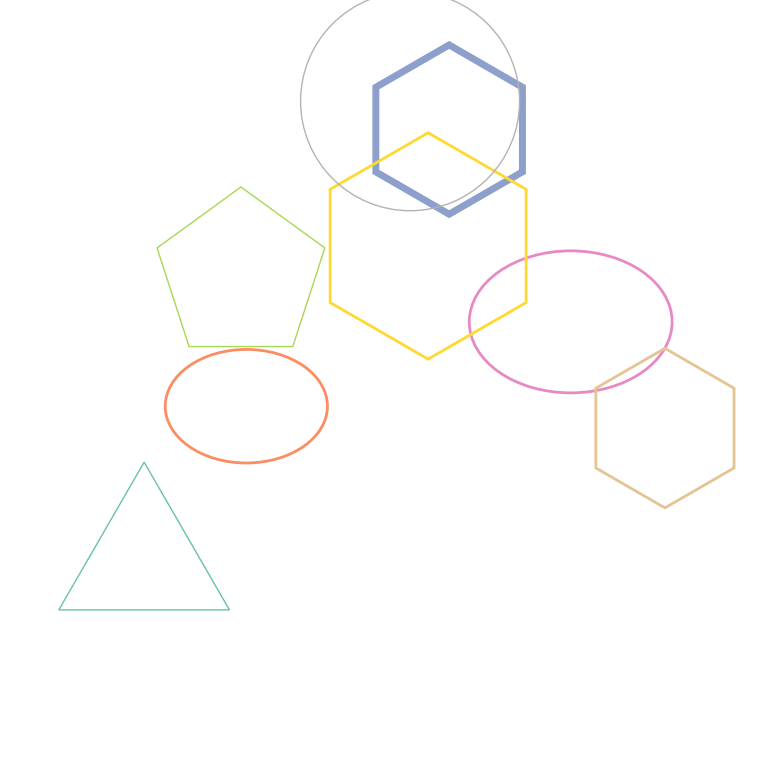[{"shape": "triangle", "thickness": 0.5, "radius": 0.64, "center": [0.187, 0.272]}, {"shape": "oval", "thickness": 1, "radius": 0.53, "center": [0.32, 0.472]}, {"shape": "hexagon", "thickness": 2.5, "radius": 0.55, "center": [0.583, 0.832]}, {"shape": "oval", "thickness": 1, "radius": 0.66, "center": [0.741, 0.582]}, {"shape": "pentagon", "thickness": 0.5, "radius": 0.57, "center": [0.313, 0.643]}, {"shape": "hexagon", "thickness": 1, "radius": 0.73, "center": [0.556, 0.681]}, {"shape": "hexagon", "thickness": 1, "radius": 0.52, "center": [0.864, 0.444]}, {"shape": "circle", "thickness": 0.5, "radius": 0.71, "center": [0.533, 0.869]}]